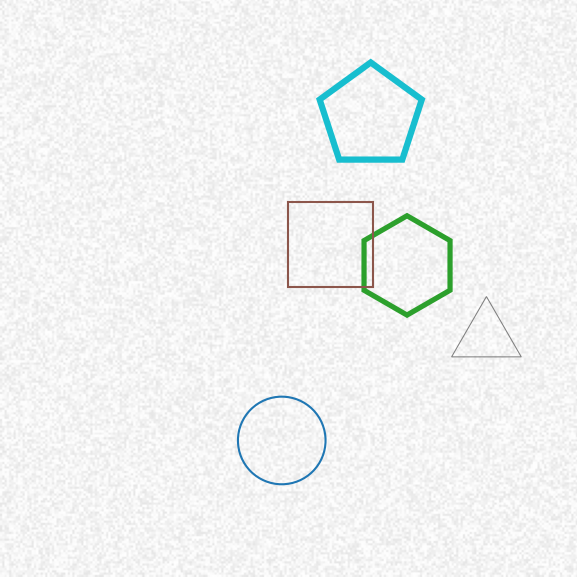[{"shape": "circle", "thickness": 1, "radius": 0.38, "center": [0.488, 0.236]}, {"shape": "hexagon", "thickness": 2.5, "radius": 0.43, "center": [0.705, 0.54]}, {"shape": "square", "thickness": 1, "radius": 0.37, "center": [0.572, 0.576]}, {"shape": "triangle", "thickness": 0.5, "radius": 0.35, "center": [0.842, 0.416]}, {"shape": "pentagon", "thickness": 3, "radius": 0.46, "center": [0.642, 0.798]}]